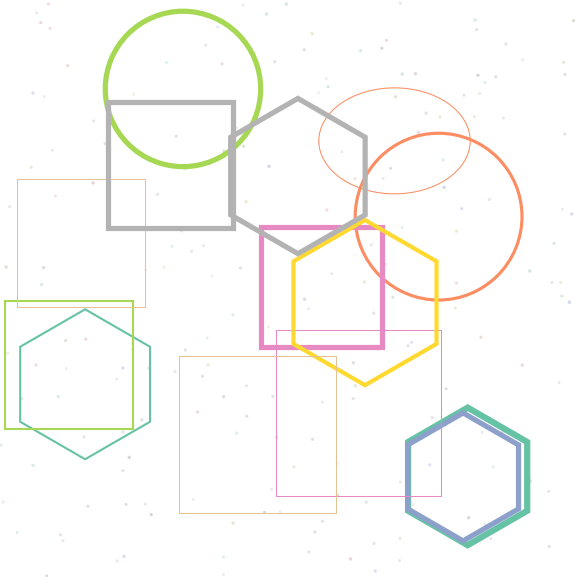[{"shape": "hexagon", "thickness": 1, "radius": 0.65, "center": [0.147, 0.334]}, {"shape": "hexagon", "thickness": 3, "radius": 0.6, "center": [0.81, 0.174]}, {"shape": "circle", "thickness": 1.5, "radius": 0.72, "center": [0.759, 0.624]}, {"shape": "oval", "thickness": 0.5, "radius": 0.66, "center": [0.683, 0.755]}, {"shape": "hexagon", "thickness": 2.5, "radius": 0.55, "center": [0.802, 0.173]}, {"shape": "square", "thickness": 0.5, "radius": 0.72, "center": [0.621, 0.283]}, {"shape": "square", "thickness": 2.5, "radius": 0.52, "center": [0.557, 0.502]}, {"shape": "square", "thickness": 1, "radius": 0.56, "center": [0.12, 0.367]}, {"shape": "circle", "thickness": 2.5, "radius": 0.67, "center": [0.317, 0.845]}, {"shape": "hexagon", "thickness": 2, "radius": 0.71, "center": [0.632, 0.475]}, {"shape": "square", "thickness": 0.5, "radius": 0.56, "center": [0.14, 0.578]}, {"shape": "square", "thickness": 0.5, "radius": 0.68, "center": [0.446, 0.246]}, {"shape": "hexagon", "thickness": 2.5, "radius": 0.67, "center": [0.516, 0.694]}, {"shape": "square", "thickness": 2.5, "radius": 0.54, "center": [0.295, 0.713]}]